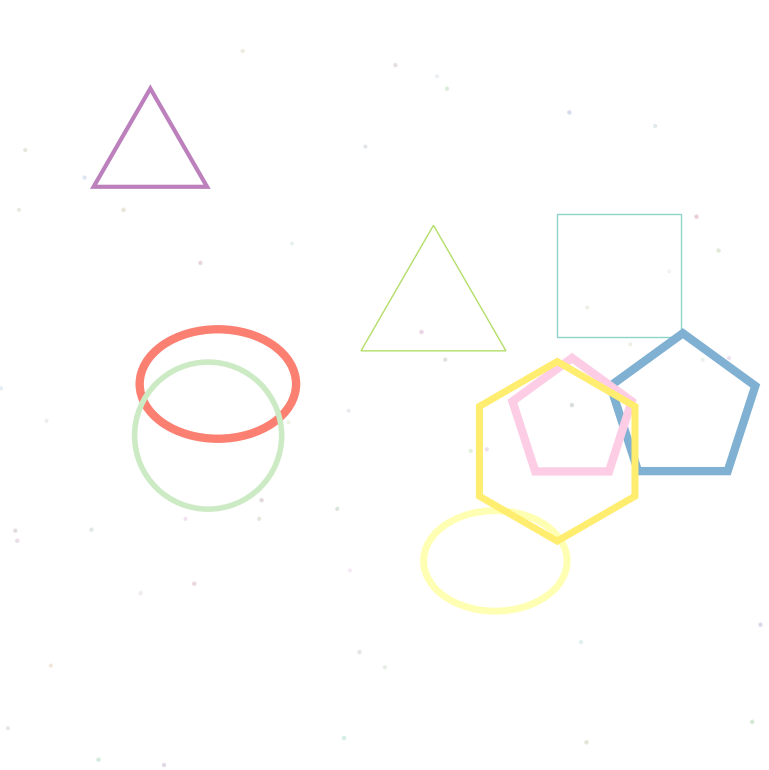[{"shape": "square", "thickness": 0.5, "radius": 0.4, "center": [0.804, 0.642]}, {"shape": "oval", "thickness": 2.5, "radius": 0.47, "center": [0.643, 0.272]}, {"shape": "oval", "thickness": 3, "radius": 0.51, "center": [0.283, 0.501]}, {"shape": "pentagon", "thickness": 3, "radius": 0.49, "center": [0.887, 0.468]}, {"shape": "triangle", "thickness": 0.5, "radius": 0.54, "center": [0.563, 0.599]}, {"shape": "pentagon", "thickness": 3, "radius": 0.41, "center": [0.743, 0.454]}, {"shape": "triangle", "thickness": 1.5, "radius": 0.43, "center": [0.195, 0.8]}, {"shape": "circle", "thickness": 2, "radius": 0.48, "center": [0.27, 0.434]}, {"shape": "hexagon", "thickness": 2.5, "radius": 0.58, "center": [0.724, 0.414]}]